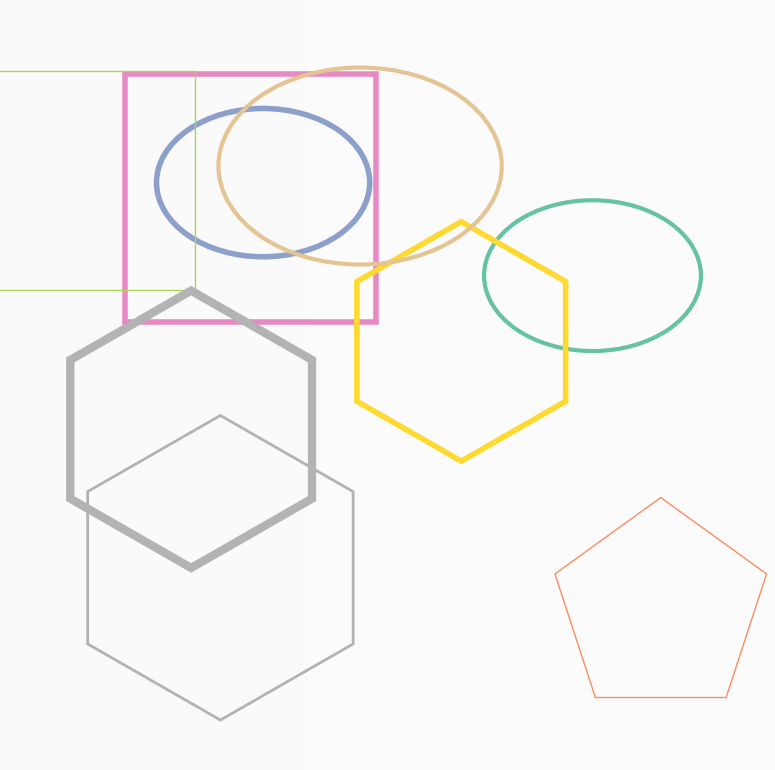[{"shape": "oval", "thickness": 1.5, "radius": 0.7, "center": [0.765, 0.642]}, {"shape": "pentagon", "thickness": 0.5, "radius": 0.72, "center": [0.853, 0.21]}, {"shape": "oval", "thickness": 2, "radius": 0.69, "center": [0.34, 0.763]}, {"shape": "square", "thickness": 2, "radius": 0.81, "center": [0.323, 0.743]}, {"shape": "square", "thickness": 0.5, "radius": 0.71, "center": [0.109, 0.766]}, {"shape": "hexagon", "thickness": 2, "radius": 0.78, "center": [0.595, 0.557]}, {"shape": "oval", "thickness": 1.5, "radius": 0.91, "center": [0.465, 0.784]}, {"shape": "hexagon", "thickness": 1, "radius": 0.99, "center": [0.284, 0.263]}, {"shape": "hexagon", "thickness": 3, "radius": 0.9, "center": [0.247, 0.442]}]